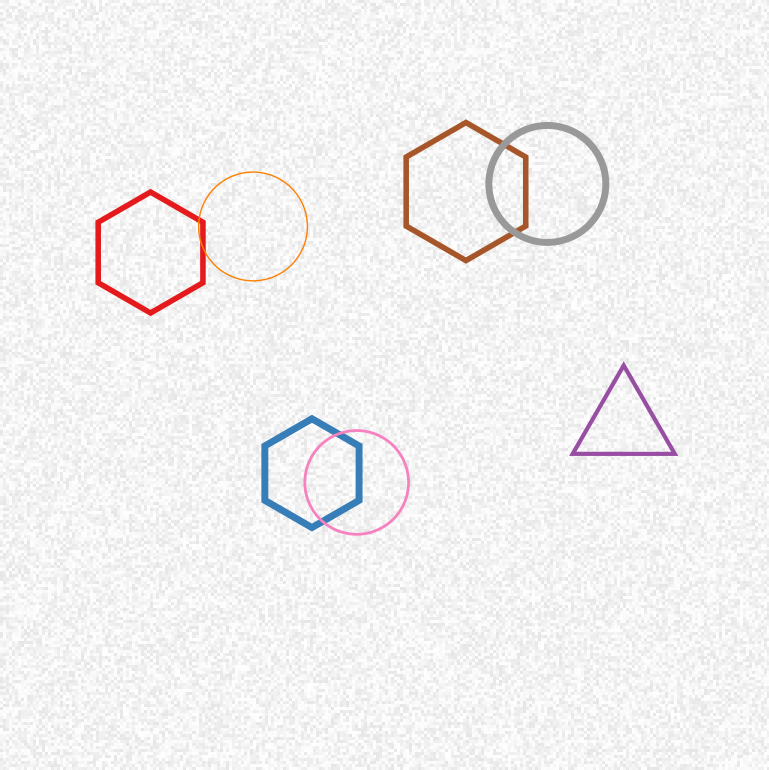[{"shape": "hexagon", "thickness": 2, "radius": 0.39, "center": [0.196, 0.672]}, {"shape": "hexagon", "thickness": 2.5, "radius": 0.35, "center": [0.405, 0.385]}, {"shape": "triangle", "thickness": 1.5, "radius": 0.38, "center": [0.81, 0.449]}, {"shape": "circle", "thickness": 0.5, "radius": 0.35, "center": [0.329, 0.706]}, {"shape": "hexagon", "thickness": 2, "radius": 0.45, "center": [0.605, 0.751]}, {"shape": "circle", "thickness": 1, "radius": 0.34, "center": [0.463, 0.373]}, {"shape": "circle", "thickness": 2.5, "radius": 0.38, "center": [0.711, 0.761]}]